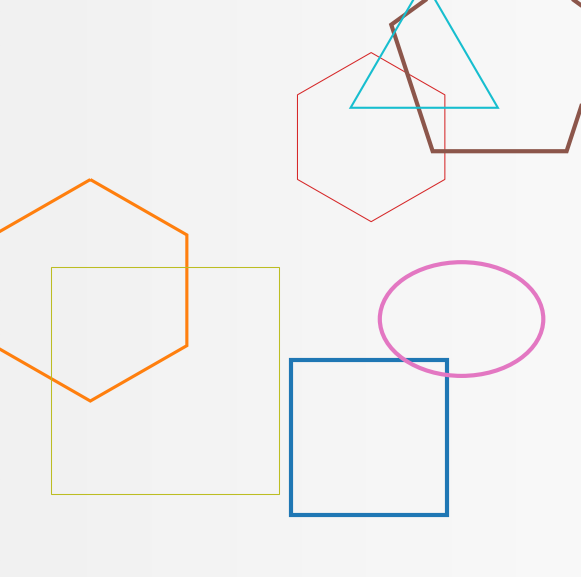[{"shape": "square", "thickness": 2, "radius": 0.67, "center": [0.635, 0.241]}, {"shape": "hexagon", "thickness": 1.5, "radius": 0.96, "center": [0.155, 0.496]}, {"shape": "hexagon", "thickness": 0.5, "radius": 0.73, "center": [0.639, 0.762]}, {"shape": "pentagon", "thickness": 2, "radius": 0.98, "center": [0.86, 0.896]}, {"shape": "oval", "thickness": 2, "radius": 0.7, "center": [0.794, 0.447]}, {"shape": "square", "thickness": 0.5, "radius": 0.98, "center": [0.284, 0.34]}, {"shape": "triangle", "thickness": 1, "radius": 0.73, "center": [0.73, 0.886]}]